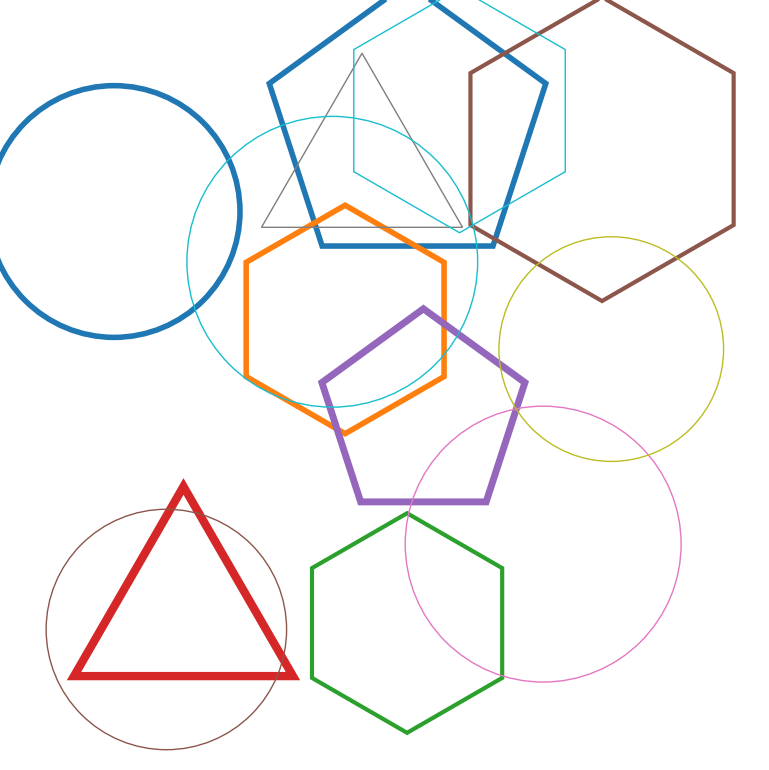[{"shape": "circle", "thickness": 2, "radius": 0.82, "center": [0.148, 0.725]}, {"shape": "pentagon", "thickness": 2, "radius": 0.94, "center": [0.529, 0.833]}, {"shape": "hexagon", "thickness": 2, "radius": 0.74, "center": [0.448, 0.585]}, {"shape": "hexagon", "thickness": 1.5, "radius": 0.71, "center": [0.529, 0.191]}, {"shape": "triangle", "thickness": 3, "radius": 0.82, "center": [0.238, 0.204]}, {"shape": "pentagon", "thickness": 2.5, "radius": 0.69, "center": [0.55, 0.46]}, {"shape": "hexagon", "thickness": 1.5, "radius": 0.99, "center": [0.782, 0.806]}, {"shape": "circle", "thickness": 0.5, "radius": 0.78, "center": [0.216, 0.182]}, {"shape": "circle", "thickness": 0.5, "radius": 0.9, "center": [0.705, 0.293]}, {"shape": "triangle", "thickness": 0.5, "radius": 0.75, "center": [0.47, 0.78]}, {"shape": "circle", "thickness": 0.5, "radius": 0.73, "center": [0.794, 0.547]}, {"shape": "hexagon", "thickness": 0.5, "radius": 0.79, "center": [0.597, 0.856]}, {"shape": "circle", "thickness": 0.5, "radius": 0.94, "center": [0.432, 0.66]}]